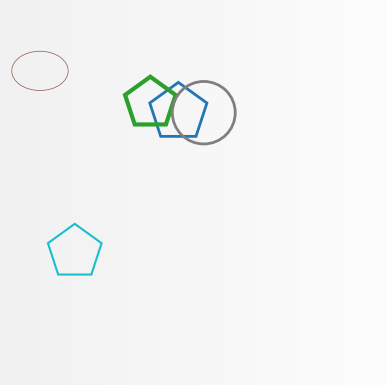[{"shape": "pentagon", "thickness": 2, "radius": 0.39, "center": [0.46, 0.708]}, {"shape": "pentagon", "thickness": 3, "radius": 0.34, "center": [0.388, 0.732]}, {"shape": "oval", "thickness": 0.5, "radius": 0.36, "center": [0.103, 0.816]}, {"shape": "circle", "thickness": 2, "radius": 0.41, "center": [0.526, 0.707]}, {"shape": "pentagon", "thickness": 1.5, "radius": 0.36, "center": [0.193, 0.346]}]